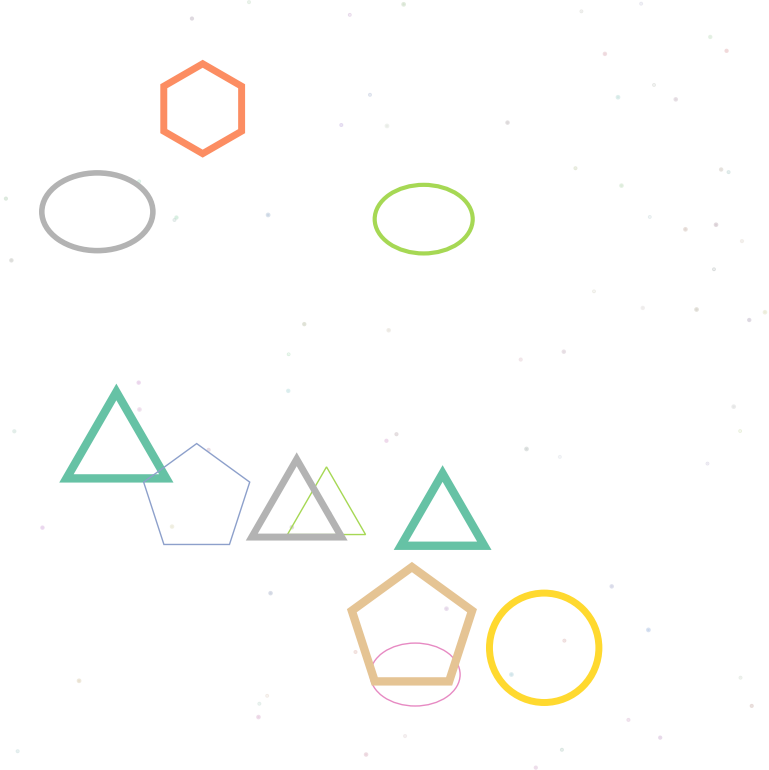[{"shape": "triangle", "thickness": 3, "radius": 0.37, "center": [0.151, 0.416]}, {"shape": "triangle", "thickness": 3, "radius": 0.31, "center": [0.575, 0.323]}, {"shape": "hexagon", "thickness": 2.5, "radius": 0.29, "center": [0.263, 0.859]}, {"shape": "pentagon", "thickness": 0.5, "radius": 0.36, "center": [0.255, 0.351]}, {"shape": "oval", "thickness": 0.5, "radius": 0.29, "center": [0.539, 0.124]}, {"shape": "triangle", "thickness": 0.5, "radius": 0.29, "center": [0.424, 0.335]}, {"shape": "oval", "thickness": 1.5, "radius": 0.32, "center": [0.55, 0.715]}, {"shape": "circle", "thickness": 2.5, "radius": 0.36, "center": [0.707, 0.159]}, {"shape": "pentagon", "thickness": 3, "radius": 0.41, "center": [0.535, 0.181]}, {"shape": "oval", "thickness": 2, "radius": 0.36, "center": [0.126, 0.725]}, {"shape": "triangle", "thickness": 2.5, "radius": 0.34, "center": [0.385, 0.336]}]